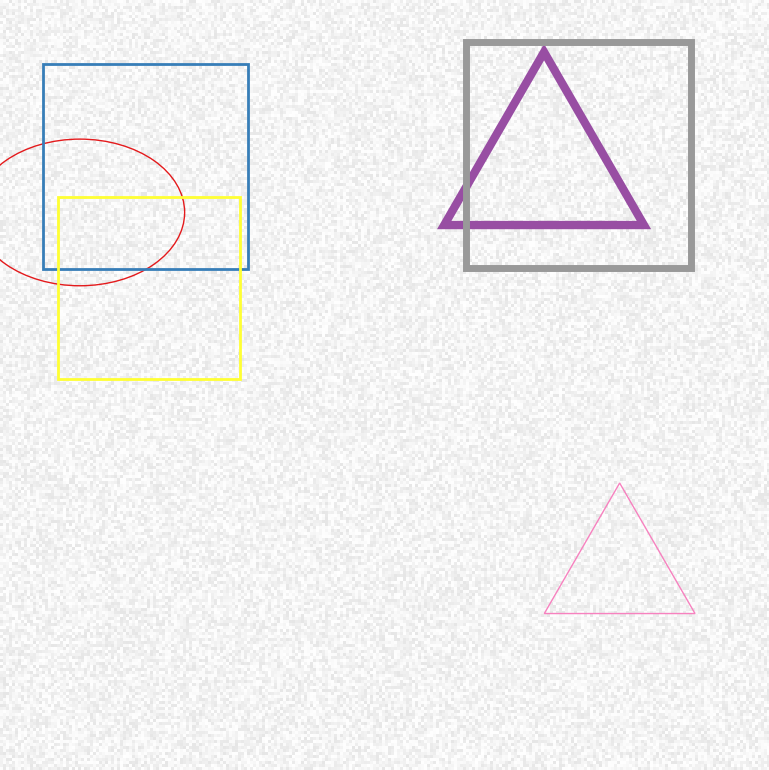[{"shape": "oval", "thickness": 0.5, "radius": 0.68, "center": [0.104, 0.724]}, {"shape": "square", "thickness": 1, "radius": 0.66, "center": [0.189, 0.783]}, {"shape": "triangle", "thickness": 3, "radius": 0.75, "center": [0.707, 0.783]}, {"shape": "square", "thickness": 1, "radius": 0.59, "center": [0.194, 0.626]}, {"shape": "triangle", "thickness": 0.5, "radius": 0.57, "center": [0.805, 0.26]}, {"shape": "square", "thickness": 2.5, "radius": 0.73, "center": [0.751, 0.799]}]